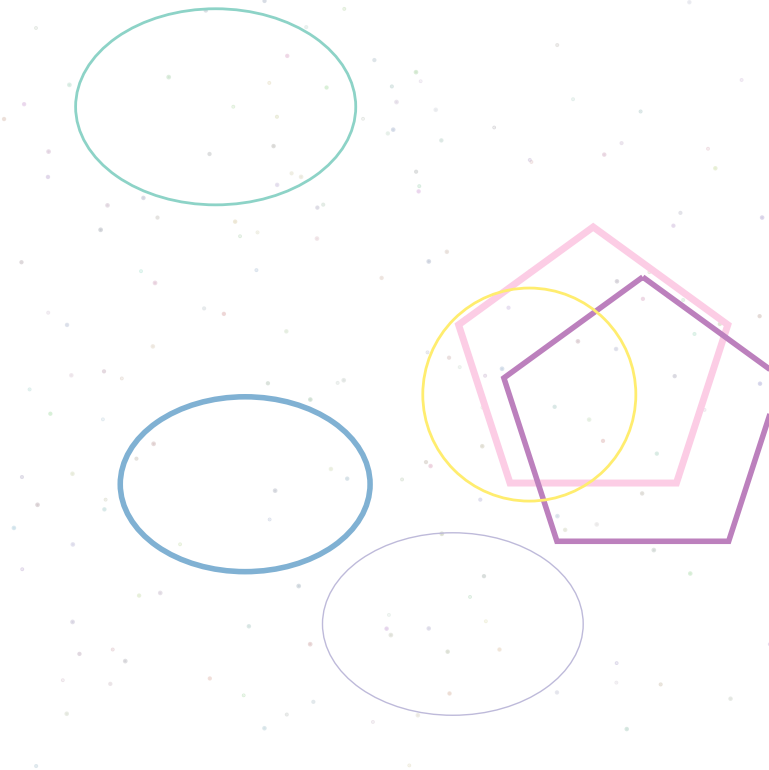[{"shape": "oval", "thickness": 1, "radius": 0.91, "center": [0.28, 0.861]}, {"shape": "oval", "thickness": 0.5, "radius": 0.85, "center": [0.588, 0.19]}, {"shape": "oval", "thickness": 2, "radius": 0.81, "center": [0.318, 0.371]}, {"shape": "pentagon", "thickness": 2.5, "radius": 0.92, "center": [0.77, 0.521]}, {"shape": "pentagon", "thickness": 2, "radius": 0.95, "center": [0.835, 0.451]}, {"shape": "circle", "thickness": 1, "radius": 0.69, "center": [0.687, 0.488]}]